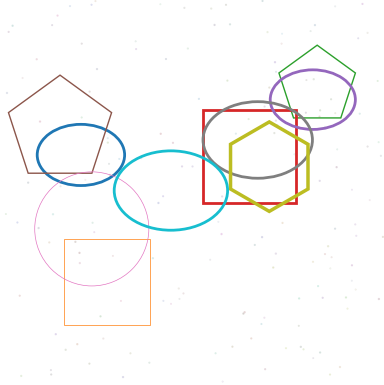[{"shape": "oval", "thickness": 2, "radius": 0.57, "center": [0.21, 0.598]}, {"shape": "square", "thickness": 0.5, "radius": 0.56, "center": [0.278, 0.267]}, {"shape": "pentagon", "thickness": 1, "radius": 0.52, "center": [0.824, 0.778]}, {"shape": "square", "thickness": 2, "radius": 0.6, "center": [0.649, 0.594]}, {"shape": "oval", "thickness": 2, "radius": 0.55, "center": [0.812, 0.741]}, {"shape": "pentagon", "thickness": 1, "radius": 0.7, "center": [0.156, 0.664]}, {"shape": "circle", "thickness": 0.5, "radius": 0.74, "center": [0.238, 0.405]}, {"shape": "oval", "thickness": 2, "radius": 0.71, "center": [0.669, 0.636]}, {"shape": "hexagon", "thickness": 2.5, "radius": 0.58, "center": [0.699, 0.567]}, {"shape": "oval", "thickness": 2, "radius": 0.74, "center": [0.444, 0.505]}]